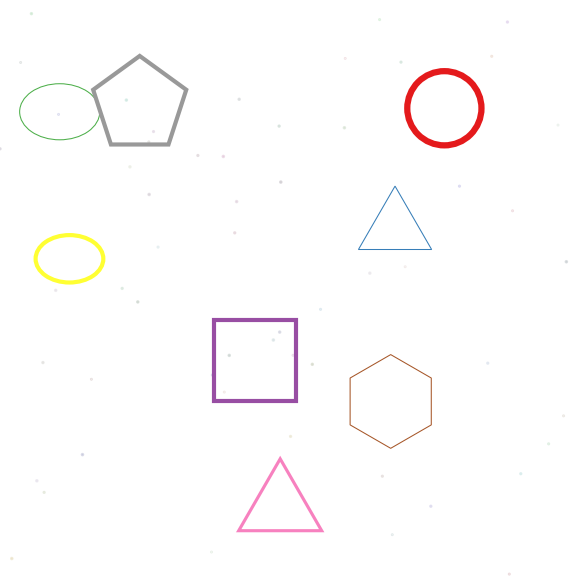[{"shape": "circle", "thickness": 3, "radius": 0.32, "center": [0.769, 0.812]}, {"shape": "triangle", "thickness": 0.5, "radius": 0.37, "center": [0.684, 0.604]}, {"shape": "oval", "thickness": 0.5, "radius": 0.35, "center": [0.103, 0.806]}, {"shape": "square", "thickness": 2, "radius": 0.35, "center": [0.442, 0.375]}, {"shape": "oval", "thickness": 2, "radius": 0.29, "center": [0.12, 0.551]}, {"shape": "hexagon", "thickness": 0.5, "radius": 0.41, "center": [0.677, 0.304]}, {"shape": "triangle", "thickness": 1.5, "radius": 0.41, "center": [0.485, 0.122]}, {"shape": "pentagon", "thickness": 2, "radius": 0.42, "center": [0.242, 0.818]}]